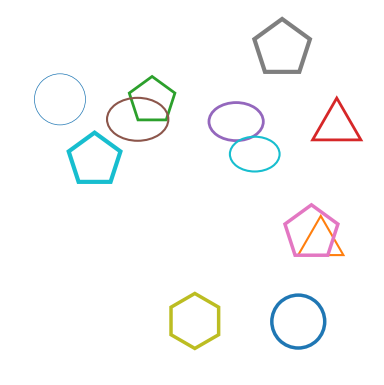[{"shape": "circle", "thickness": 2.5, "radius": 0.34, "center": [0.775, 0.165]}, {"shape": "circle", "thickness": 0.5, "radius": 0.33, "center": [0.156, 0.742]}, {"shape": "triangle", "thickness": 1.5, "radius": 0.34, "center": [0.833, 0.371]}, {"shape": "pentagon", "thickness": 2, "radius": 0.31, "center": [0.395, 0.739]}, {"shape": "triangle", "thickness": 2, "radius": 0.36, "center": [0.875, 0.673]}, {"shape": "oval", "thickness": 2, "radius": 0.35, "center": [0.613, 0.684]}, {"shape": "oval", "thickness": 1.5, "radius": 0.4, "center": [0.358, 0.69]}, {"shape": "pentagon", "thickness": 2.5, "radius": 0.36, "center": [0.809, 0.396]}, {"shape": "pentagon", "thickness": 3, "radius": 0.38, "center": [0.733, 0.875]}, {"shape": "hexagon", "thickness": 2.5, "radius": 0.36, "center": [0.506, 0.166]}, {"shape": "pentagon", "thickness": 3, "radius": 0.35, "center": [0.246, 0.585]}, {"shape": "oval", "thickness": 1.5, "radius": 0.32, "center": [0.662, 0.6]}]